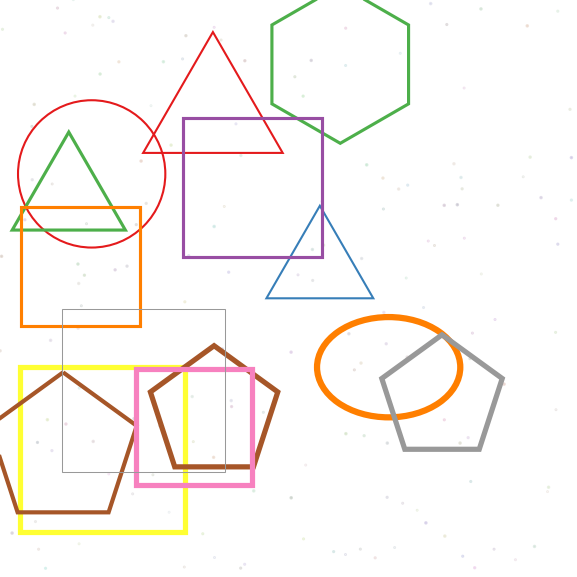[{"shape": "triangle", "thickness": 1, "radius": 0.7, "center": [0.369, 0.804]}, {"shape": "circle", "thickness": 1, "radius": 0.64, "center": [0.159, 0.698]}, {"shape": "triangle", "thickness": 1, "radius": 0.53, "center": [0.554, 0.536]}, {"shape": "triangle", "thickness": 1.5, "radius": 0.57, "center": [0.119, 0.657]}, {"shape": "hexagon", "thickness": 1.5, "radius": 0.68, "center": [0.589, 0.888]}, {"shape": "square", "thickness": 1.5, "radius": 0.6, "center": [0.437, 0.675]}, {"shape": "square", "thickness": 1.5, "radius": 0.52, "center": [0.139, 0.537]}, {"shape": "oval", "thickness": 3, "radius": 0.62, "center": [0.673, 0.363]}, {"shape": "square", "thickness": 2.5, "radius": 0.71, "center": [0.178, 0.22]}, {"shape": "pentagon", "thickness": 2.5, "radius": 0.58, "center": [0.371, 0.285]}, {"shape": "pentagon", "thickness": 2, "radius": 0.67, "center": [0.109, 0.22]}, {"shape": "square", "thickness": 2.5, "radius": 0.5, "center": [0.336, 0.26]}, {"shape": "square", "thickness": 0.5, "radius": 0.71, "center": [0.248, 0.322]}, {"shape": "pentagon", "thickness": 2.5, "radius": 0.55, "center": [0.765, 0.31]}]